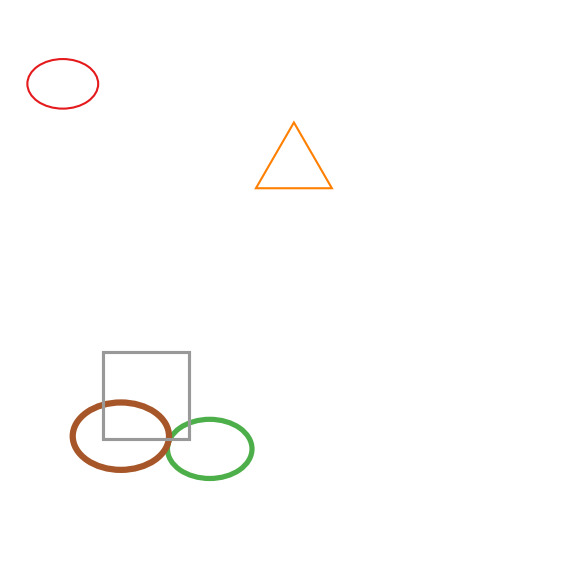[{"shape": "oval", "thickness": 1, "radius": 0.31, "center": [0.109, 0.854]}, {"shape": "oval", "thickness": 2.5, "radius": 0.37, "center": [0.363, 0.222]}, {"shape": "triangle", "thickness": 1, "radius": 0.38, "center": [0.509, 0.711]}, {"shape": "oval", "thickness": 3, "radius": 0.42, "center": [0.209, 0.244]}, {"shape": "square", "thickness": 1.5, "radius": 0.37, "center": [0.253, 0.314]}]